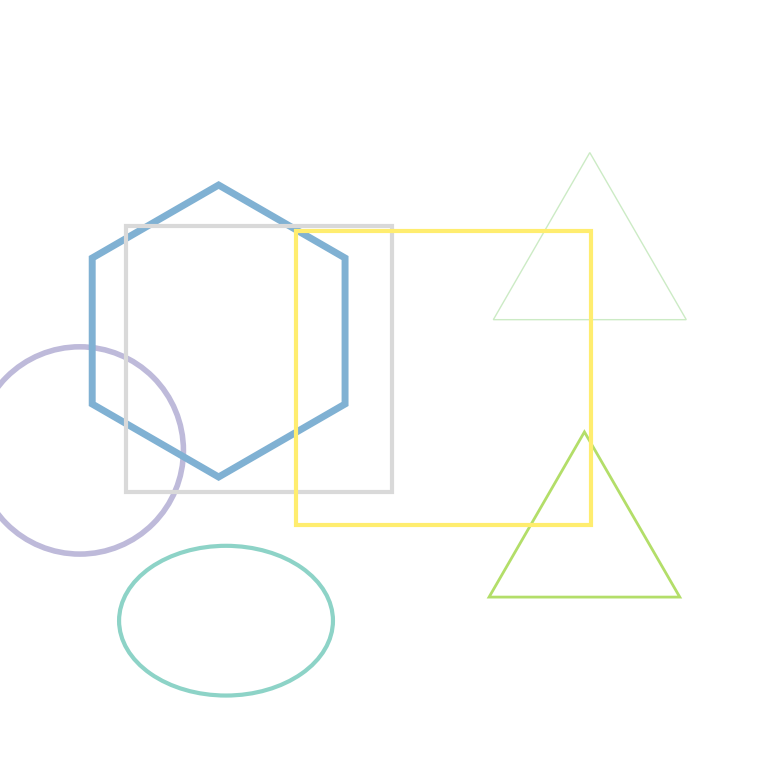[{"shape": "oval", "thickness": 1.5, "radius": 0.69, "center": [0.294, 0.194]}, {"shape": "circle", "thickness": 2, "radius": 0.67, "center": [0.104, 0.415]}, {"shape": "hexagon", "thickness": 2.5, "radius": 0.95, "center": [0.284, 0.57]}, {"shape": "triangle", "thickness": 1, "radius": 0.72, "center": [0.759, 0.296]}, {"shape": "square", "thickness": 1.5, "radius": 0.86, "center": [0.336, 0.534]}, {"shape": "triangle", "thickness": 0.5, "radius": 0.72, "center": [0.766, 0.657]}, {"shape": "square", "thickness": 1.5, "radius": 0.96, "center": [0.576, 0.509]}]